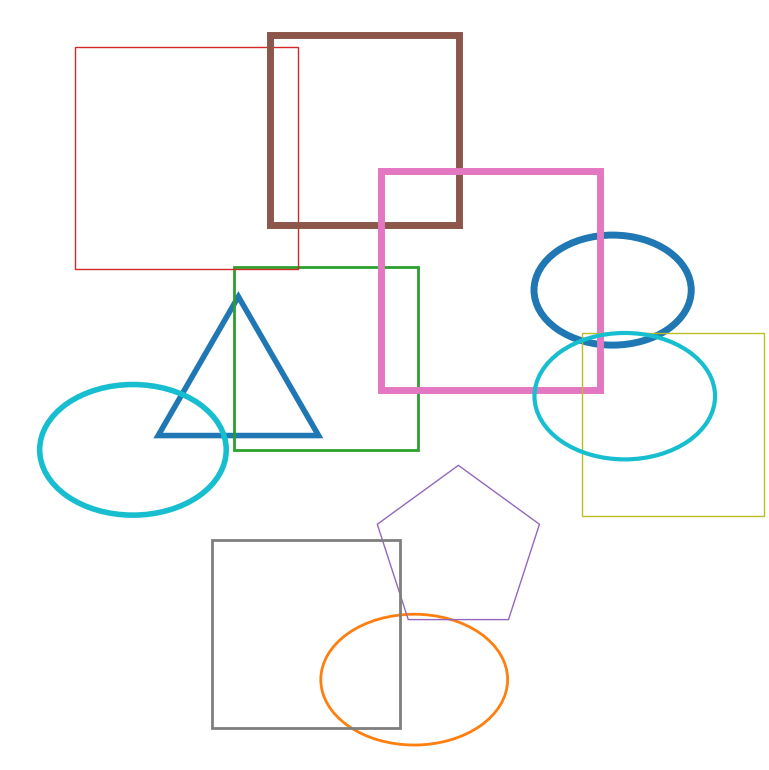[{"shape": "triangle", "thickness": 2, "radius": 0.6, "center": [0.31, 0.494]}, {"shape": "oval", "thickness": 2.5, "radius": 0.51, "center": [0.796, 0.623]}, {"shape": "oval", "thickness": 1, "radius": 0.61, "center": [0.538, 0.117]}, {"shape": "square", "thickness": 1, "radius": 0.6, "center": [0.423, 0.534]}, {"shape": "square", "thickness": 0.5, "radius": 0.72, "center": [0.242, 0.795]}, {"shape": "pentagon", "thickness": 0.5, "radius": 0.55, "center": [0.595, 0.285]}, {"shape": "square", "thickness": 2.5, "radius": 0.61, "center": [0.474, 0.831]}, {"shape": "square", "thickness": 2.5, "radius": 0.71, "center": [0.637, 0.636]}, {"shape": "square", "thickness": 1, "radius": 0.61, "center": [0.397, 0.177]}, {"shape": "square", "thickness": 0.5, "radius": 0.59, "center": [0.874, 0.449]}, {"shape": "oval", "thickness": 2, "radius": 0.61, "center": [0.173, 0.416]}, {"shape": "oval", "thickness": 1.5, "radius": 0.59, "center": [0.811, 0.485]}]